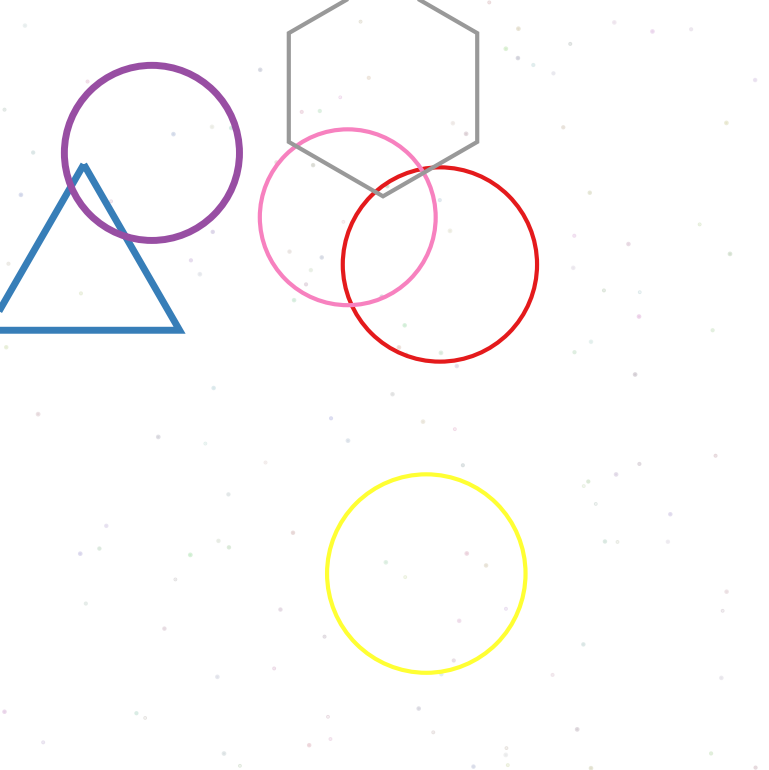[{"shape": "circle", "thickness": 1.5, "radius": 0.63, "center": [0.571, 0.656]}, {"shape": "triangle", "thickness": 2.5, "radius": 0.72, "center": [0.109, 0.643]}, {"shape": "circle", "thickness": 2.5, "radius": 0.57, "center": [0.197, 0.801]}, {"shape": "circle", "thickness": 1.5, "radius": 0.64, "center": [0.554, 0.255]}, {"shape": "circle", "thickness": 1.5, "radius": 0.57, "center": [0.452, 0.718]}, {"shape": "hexagon", "thickness": 1.5, "radius": 0.71, "center": [0.497, 0.886]}]